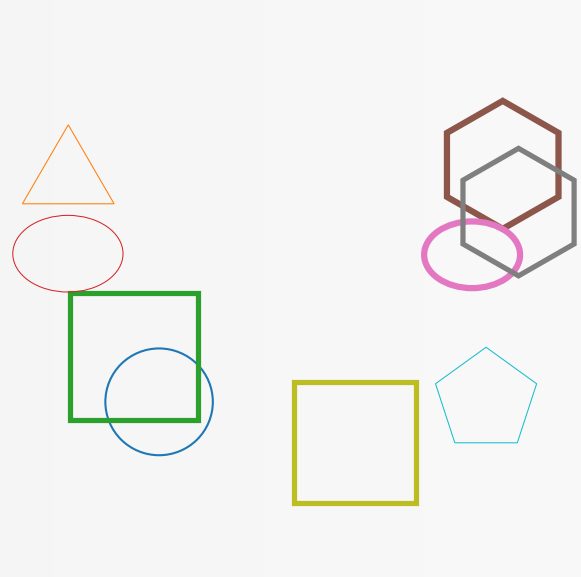[{"shape": "circle", "thickness": 1, "radius": 0.46, "center": [0.274, 0.303]}, {"shape": "triangle", "thickness": 0.5, "radius": 0.46, "center": [0.117, 0.692]}, {"shape": "square", "thickness": 2.5, "radius": 0.55, "center": [0.23, 0.382]}, {"shape": "oval", "thickness": 0.5, "radius": 0.47, "center": [0.117, 0.56]}, {"shape": "hexagon", "thickness": 3, "radius": 0.55, "center": [0.865, 0.714]}, {"shape": "oval", "thickness": 3, "radius": 0.41, "center": [0.812, 0.558]}, {"shape": "hexagon", "thickness": 2.5, "radius": 0.55, "center": [0.892, 0.632]}, {"shape": "square", "thickness": 2.5, "radius": 0.53, "center": [0.611, 0.233]}, {"shape": "pentagon", "thickness": 0.5, "radius": 0.46, "center": [0.836, 0.306]}]